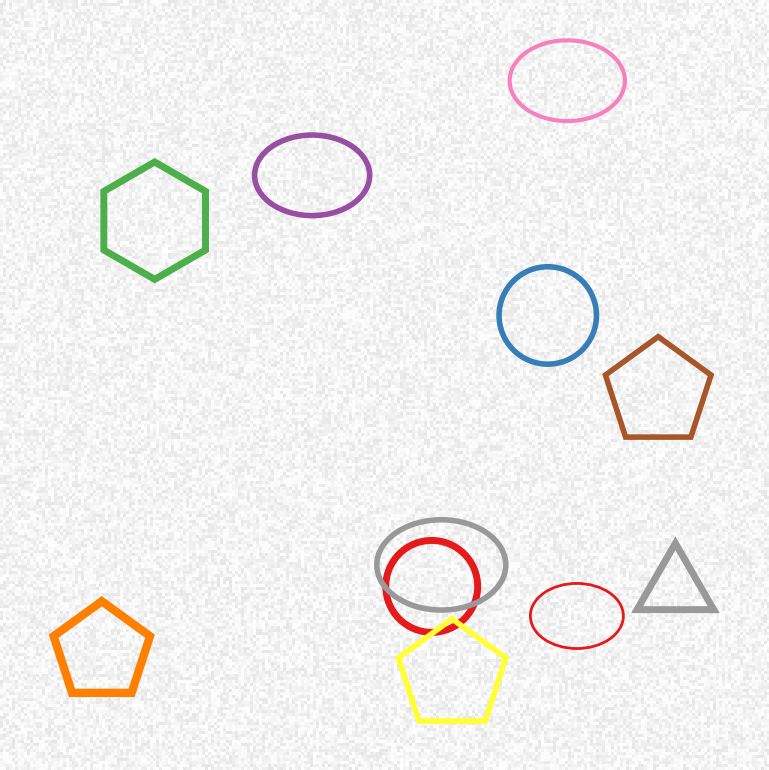[{"shape": "oval", "thickness": 1, "radius": 0.3, "center": [0.749, 0.2]}, {"shape": "circle", "thickness": 2.5, "radius": 0.3, "center": [0.561, 0.238]}, {"shape": "circle", "thickness": 2, "radius": 0.32, "center": [0.711, 0.59]}, {"shape": "hexagon", "thickness": 2.5, "radius": 0.38, "center": [0.201, 0.713]}, {"shape": "oval", "thickness": 2, "radius": 0.37, "center": [0.405, 0.772]}, {"shape": "pentagon", "thickness": 3, "radius": 0.33, "center": [0.132, 0.153]}, {"shape": "pentagon", "thickness": 2, "radius": 0.37, "center": [0.587, 0.123]}, {"shape": "pentagon", "thickness": 2, "radius": 0.36, "center": [0.855, 0.491]}, {"shape": "oval", "thickness": 1.5, "radius": 0.37, "center": [0.737, 0.895]}, {"shape": "oval", "thickness": 2, "radius": 0.42, "center": [0.573, 0.266]}, {"shape": "triangle", "thickness": 2.5, "radius": 0.29, "center": [0.877, 0.237]}]